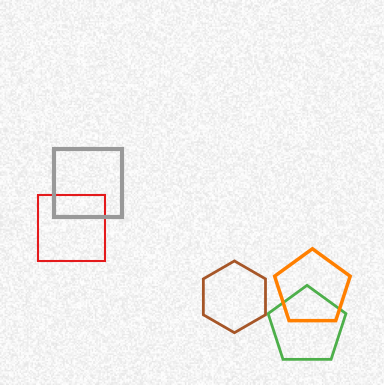[{"shape": "square", "thickness": 1.5, "radius": 0.43, "center": [0.186, 0.408]}, {"shape": "pentagon", "thickness": 2, "radius": 0.53, "center": [0.798, 0.153]}, {"shape": "pentagon", "thickness": 2.5, "radius": 0.52, "center": [0.811, 0.251]}, {"shape": "hexagon", "thickness": 2, "radius": 0.47, "center": [0.609, 0.229]}, {"shape": "square", "thickness": 3, "radius": 0.44, "center": [0.23, 0.524]}]